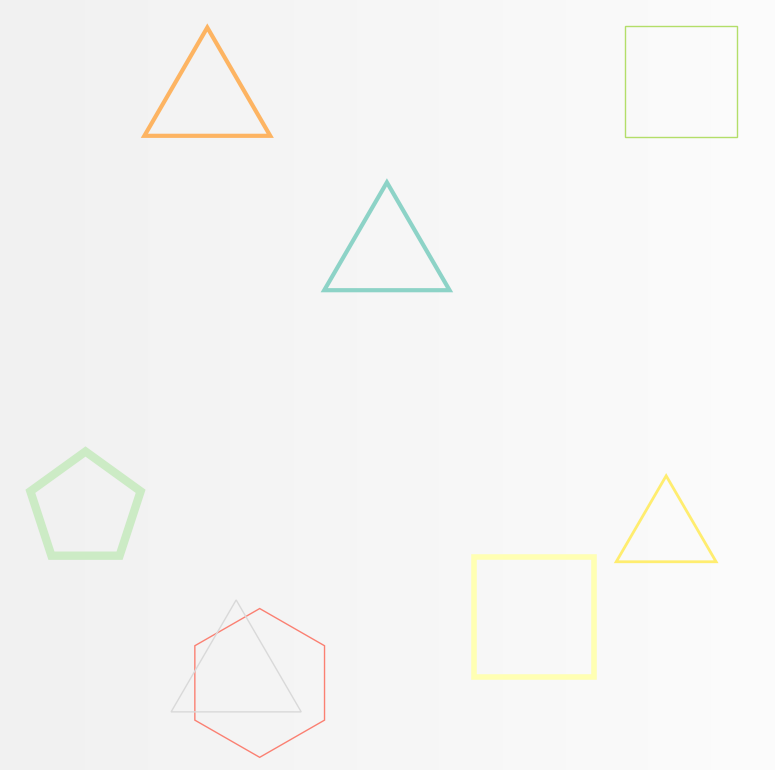[{"shape": "triangle", "thickness": 1.5, "radius": 0.47, "center": [0.499, 0.67]}, {"shape": "square", "thickness": 2, "radius": 0.39, "center": [0.689, 0.199]}, {"shape": "hexagon", "thickness": 0.5, "radius": 0.48, "center": [0.335, 0.113]}, {"shape": "triangle", "thickness": 1.5, "radius": 0.47, "center": [0.267, 0.87]}, {"shape": "square", "thickness": 0.5, "radius": 0.36, "center": [0.878, 0.894]}, {"shape": "triangle", "thickness": 0.5, "radius": 0.48, "center": [0.305, 0.124]}, {"shape": "pentagon", "thickness": 3, "radius": 0.37, "center": [0.11, 0.339]}, {"shape": "triangle", "thickness": 1, "radius": 0.37, "center": [0.86, 0.308]}]